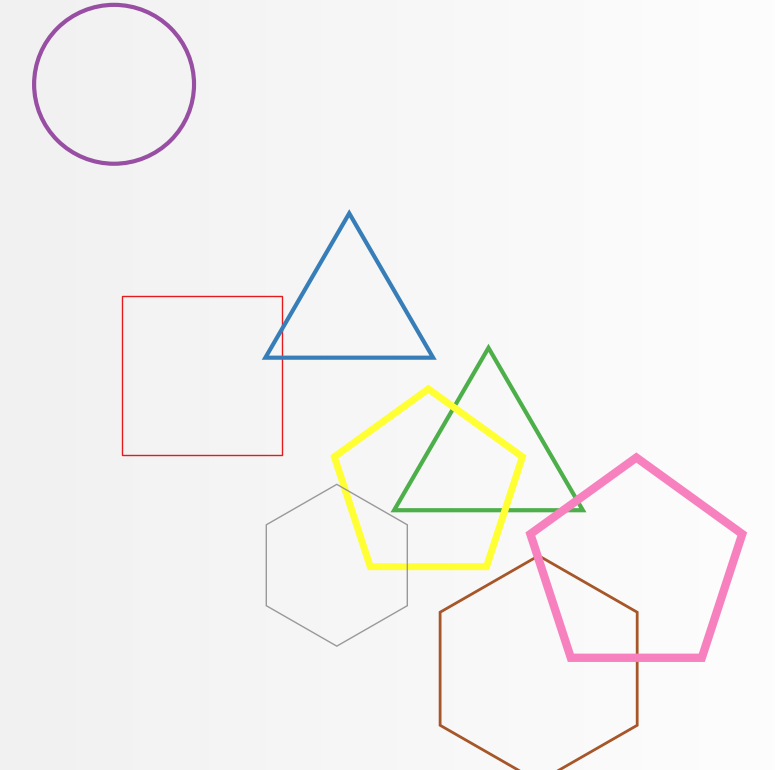[{"shape": "square", "thickness": 0.5, "radius": 0.52, "center": [0.261, 0.512]}, {"shape": "triangle", "thickness": 1.5, "radius": 0.62, "center": [0.451, 0.598]}, {"shape": "triangle", "thickness": 1.5, "radius": 0.7, "center": [0.63, 0.408]}, {"shape": "circle", "thickness": 1.5, "radius": 0.52, "center": [0.147, 0.891]}, {"shape": "pentagon", "thickness": 2.5, "radius": 0.64, "center": [0.553, 0.367]}, {"shape": "hexagon", "thickness": 1, "radius": 0.73, "center": [0.695, 0.131]}, {"shape": "pentagon", "thickness": 3, "radius": 0.72, "center": [0.821, 0.262]}, {"shape": "hexagon", "thickness": 0.5, "radius": 0.53, "center": [0.435, 0.266]}]